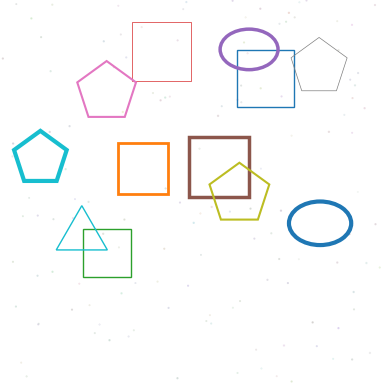[{"shape": "square", "thickness": 1, "radius": 0.37, "center": [0.689, 0.797]}, {"shape": "oval", "thickness": 3, "radius": 0.4, "center": [0.831, 0.42]}, {"shape": "square", "thickness": 2, "radius": 0.33, "center": [0.371, 0.562]}, {"shape": "square", "thickness": 1, "radius": 0.31, "center": [0.278, 0.343]}, {"shape": "square", "thickness": 0.5, "radius": 0.38, "center": [0.419, 0.866]}, {"shape": "oval", "thickness": 2.5, "radius": 0.38, "center": [0.647, 0.872]}, {"shape": "square", "thickness": 2.5, "radius": 0.39, "center": [0.57, 0.566]}, {"shape": "pentagon", "thickness": 1.5, "radius": 0.4, "center": [0.277, 0.761]}, {"shape": "pentagon", "thickness": 0.5, "radius": 0.38, "center": [0.829, 0.826]}, {"shape": "pentagon", "thickness": 1.5, "radius": 0.41, "center": [0.622, 0.496]}, {"shape": "triangle", "thickness": 1, "radius": 0.38, "center": [0.212, 0.389]}, {"shape": "pentagon", "thickness": 3, "radius": 0.36, "center": [0.105, 0.588]}]